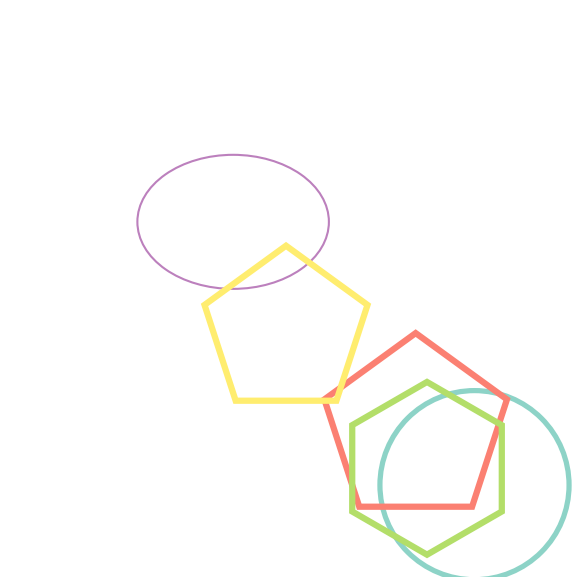[{"shape": "circle", "thickness": 2.5, "radius": 0.82, "center": [0.822, 0.159]}, {"shape": "pentagon", "thickness": 3, "radius": 0.83, "center": [0.72, 0.256]}, {"shape": "hexagon", "thickness": 3, "radius": 0.75, "center": [0.739, 0.188]}, {"shape": "oval", "thickness": 1, "radius": 0.83, "center": [0.404, 0.615]}, {"shape": "pentagon", "thickness": 3, "radius": 0.74, "center": [0.495, 0.425]}]